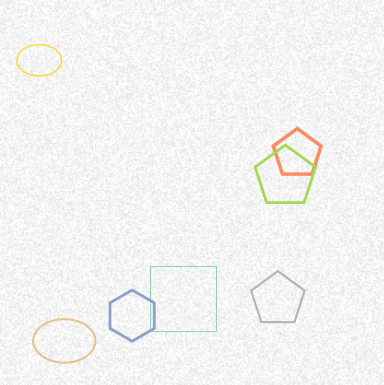[{"shape": "square", "thickness": 0.5, "radius": 0.42, "center": [0.475, 0.224]}, {"shape": "pentagon", "thickness": 2.5, "radius": 0.33, "center": [0.772, 0.601]}, {"shape": "hexagon", "thickness": 2, "radius": 0.33, "center": [0.343, 0.18]}, {"shape": "pentagon", "thickness": 2, "radius": 0.41, "center": [0.741, 0.541]}, {"shape": "oval", "thickness": 1, "radius": 0.29, "center": [0.102, 0.843]}, {"shape": "oval", "thickness": 1.5, "radius": 0.4, "center": [0.167, 0.115]}, {"shape": "pentagon", "thickness": 1.5, "radius": 0.37, "center": [0.722, 0.223]}]